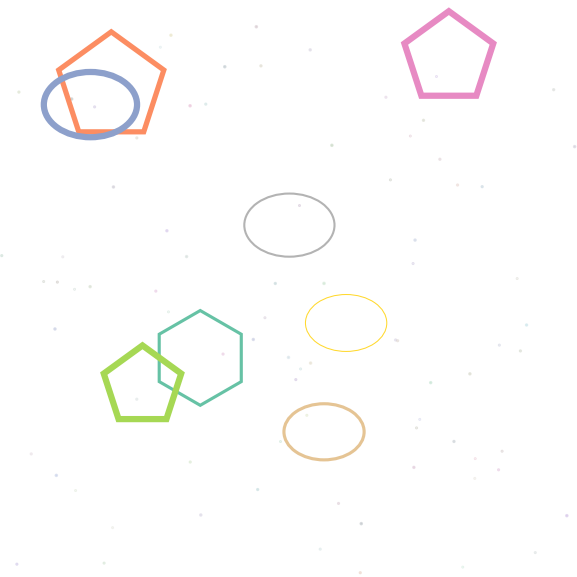[{"shape": "hexagon", "thickness": 1.5, "radius": 0.41, "center": [0.347, 0.379]}, {"shape": "pentagon", "thickness": 2.5, "radius": 0.48, "center": [0.193, 0.848]}, {"shape": "oval", "thickness": 3, "radius": 0.4, "center": [0.157, 0.818]}, {"shape": "pentagon", "thickness": 3, "radius": 0.4, "center": [0.777, 0.899]}, {"shape": "pentagon", "thickness": 3, "radius": 0.35, "center": [0.247, 0.33]}, {"shape": "oval", "thickness": 0.5, "radius": 0.35, "center": [0.599, 0.44]}, {"shape": "oval", "thickness": 1.5, "radius": 0.35, "center": [0.561, 0.251]}, {"shape": "oval", "thickness": 1, "radius": 0.39, "center": [0.501, 0.609]}]